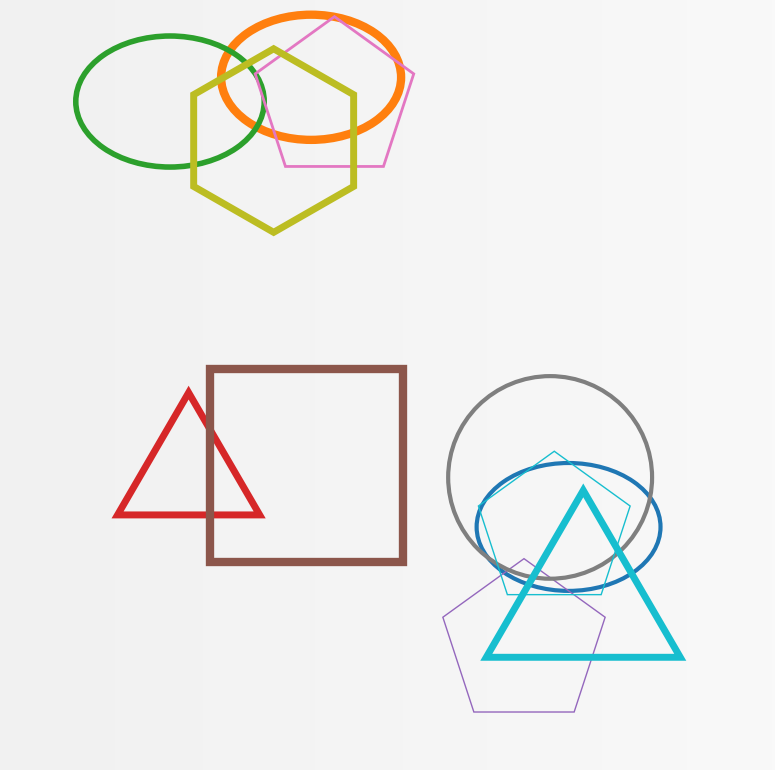[{"shape": "oval", "thickness": 1.5, "radius": 0.59, "center": [0.734, 0.316]}, {"shape": "oval", "thickness": 3, "radius": 0.58, "center": [0.401, 0.9]}, {"shape": "oval", "thickness": 2, "radius": 0.61, "center": [0.219, 0.868]}, {"shape": "triangle", "thickness": 2.5, "radius": 0.53, "center": [0.243, 0.384]}, {"shape": "pentagon", "thickness": 0.5, "radius": 0.55, "center": [0.676, 0.164]}, {"shape": "square", "thickness": 3, "radius": 0.63, "center": [0.395, 0.396]}, {"shape": "pentagon", "thickness": 1, "radius": 0.54, "center": [0.432, 0.871]}, {"shape": "circle", "thickness": 1.5, "radius": 0.66, "center": [0.71, 0.38]}, {"shape": "hexagon", "thickness": 2.5, "radius": 0.6, "center": [0.353, 0.817]}, {"shape": "triangle", "thickness": 2.5, "radius": 0.72, "center": [0.753, 0.219]}, {"shape": "pentagon", "thickness": 0.5, "radius": 0.51, "center": [0.715, 0.311]}]